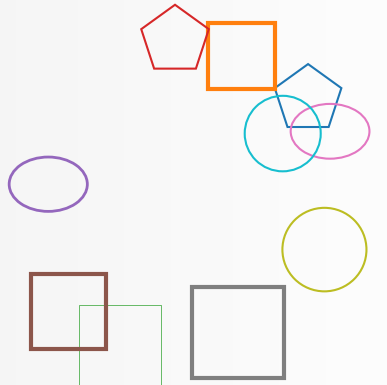[{"shape": "pentagon", "thickness": 1.5, "radius": 0.45, "center": [0.795, 0.743]}, {"shape": "square", "thickness": 3, "radius": 0.43, "center": [0.623, 0.854]}, {"shape": "square", "thickness": 0.5, "radius": 0.53, "center": [0.309, 0.102]}, {"shape": "pentagon", "thickness": 1.5, "radius": 0.46, "center": [0.452, 0.896]}, {"shape": "oval", "thickness": 2, "radius": 0.5, "center": [0.125, 0.522]}, {"shape": "square", "thickness": 3, "radius": 0.49, "center": [0.178, 0.191]}, {"shape": "oval", "thickness": 1.5, "radius": 0.51, "center": [0.852, 0.659]}, {"shape": "square", "thickness": 3, "radius": 0.59, "center": [0.615, 0.136]}, {"shape": "circle", "thickness": 1.5, "radius": 0.54, "center": [0.837, 0.352]}, {"shape": "circle", "thickness": 1.5, "radius": 0.49, "center": [0.73, 0.653]}]